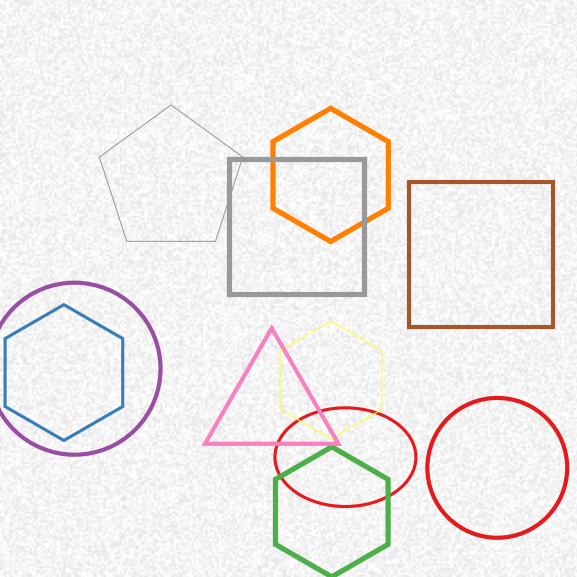[{"shape": "circle", "thickness": 2, "radius": 0.61, "center": [0.861, 0.189]}, {"shape": "oval", "thickness": 1.5, "radius": 0.61, "center": [0.598, 0.208]}, {"shape": "hexagon", "thickness": 1.5, "radius": 0.59, "center": [0.111, 0.354]}, {"shape": "hexagon", "thickness": 2.5, "radius": 0.56, "center": [0.575, 0.113]}, {"shape": "circle", "thickness": 2, "radius": 0.74, "center": [0.129, 0.361]}, {"shape": "hexagon", "thickness": 2.5, "radius": 0.58, "center": [0.573, 0.696]}, {"shape": "hexagon", "thickness": 0.5, "radius": 0.51, "center": [0.573, 0.341]}, {"shape": "square", "thickness": 2, "radius": 0.63, "center": [0.833, 0.558]}, {"shape": "triangle", "thickness": 2, "radius": 0.67, "center": [0.47, 0.297]}, {"shape": "square", "thickness": 2.5, "radius": 0.59, "center": [0.514, 0.607]}, {"shape": "pentagon", "thickness": 0.5, "radius": 0.65, "center": [0.296, 0.687]}]